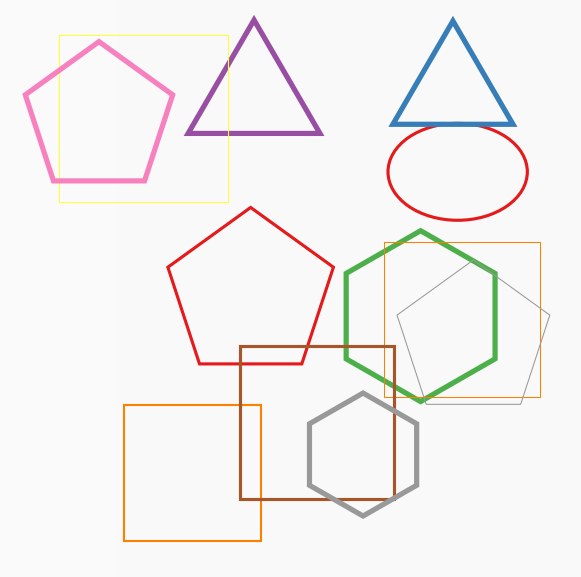[{"shape": "pentagon", "thickness": 1.5, "radius": 0.75, "center": [0.431, 0.49]}, {"shape": "oval", "thickness": 1.5, "radius": 0.6, "center": [0.787, 0.702]}, {"shape": "triangle", "thickness": 2.5, "radius": 0.6, "center": [0.779, 0.844]}, {"shape": "hexagon", "thickness": 2.5, "radius": 0.74, "center": [0.724, 0.452]}, {"shape": "triangle", "thickness": 2.5, "radius": 0.65, "center": [0.437, 0.834]}, {"shape": "square", "thickness": 1, "radius": 0.59, "center": [0.331, 0.18]}, {"shape": "square", "thickness": 0.5, "radius": 0.67, "center": [0.795, 0.446]}, {"shape": "square", "thickness": 0.5, "radius": 0.72, "center": [0.247, 0.794]}, {"shape": "square", "thickness": 1.5, "radius": 0.66, "center": [0.545, 0.268]}, {"shape": "pentagon", "thickness": 2.5, "radius": 0.67, "center": [0.17, 0.794]}, {"shape": "hexagon", "thickness": 2.5, "radius": 0.53, "center": [0.625, 0.212]}, {"shape": "pentagon", "thickness": 0.5, "radius": 0.69, "center": [0.814, 0.411]}]